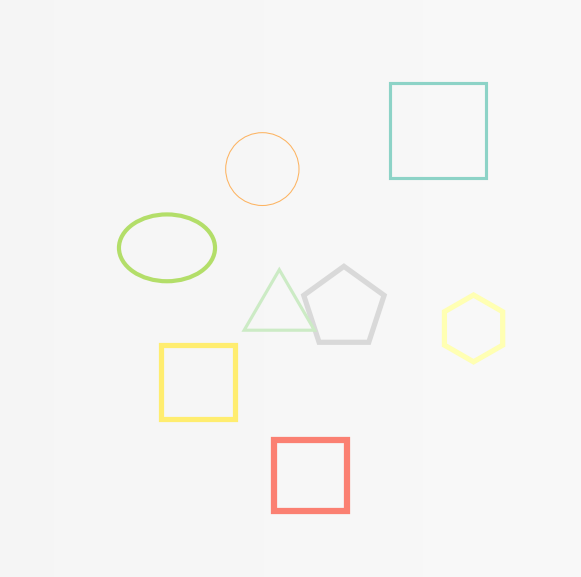[{"shape": "square", "thickness": 1.5, "radius": 0.41, "center": [0.754, 0.773]}, {"shape": "hexagon", "thickness": 2.5, "radius": 0.29, "center": [0.815, 0.43]}, {"shape": "square", "thickness": 3, "radius": 0.31, "center": [0.534, 0.176]}, {"shape": "circle", "thickness": 0.5, "radius": 0.32, "center": [0.451, 0.706]}, {"shape": "oval", "thickness": 2, "radius": 0.41, "center": [0.287, 0.57]}, {"shape": "pentagon", "thickness": 2.5, "radius": 0.36, "center": [0.592, 0.465]}, {"shape": "triangle", "thickness": 1.5, "radius": 0.35, "center": [0.481, 0.462]}, {"shape": "square", "thickness": 2.5, "radius": 0.32, "center": [0.341, 0.338]}]